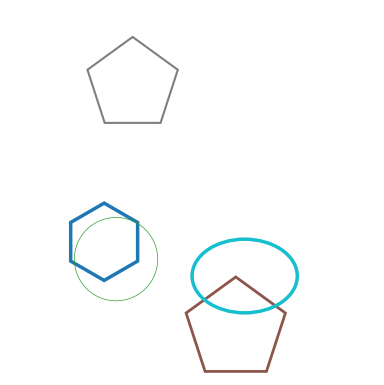[{"shape": "hexagon", "thickness": 2.5, "radius": 0.5, "center": [0.271, 0.372]}, {"shape": "circle", "thickness": 0.5, "radius": 0.54, "center": [0.301, 0.327]}, {"shape": "pentagon", "thickness": 2, "radius": 0.68, "center": [0.612, 0.145]}, {"shape": "pentagon", "thickness": 1.5, "radius": 0.62, "center": [0.344, 0.781]}, {"shape": "oval", "thickness": 2.5, "radius": 0.68, "center": [0.636, 0.283]}]